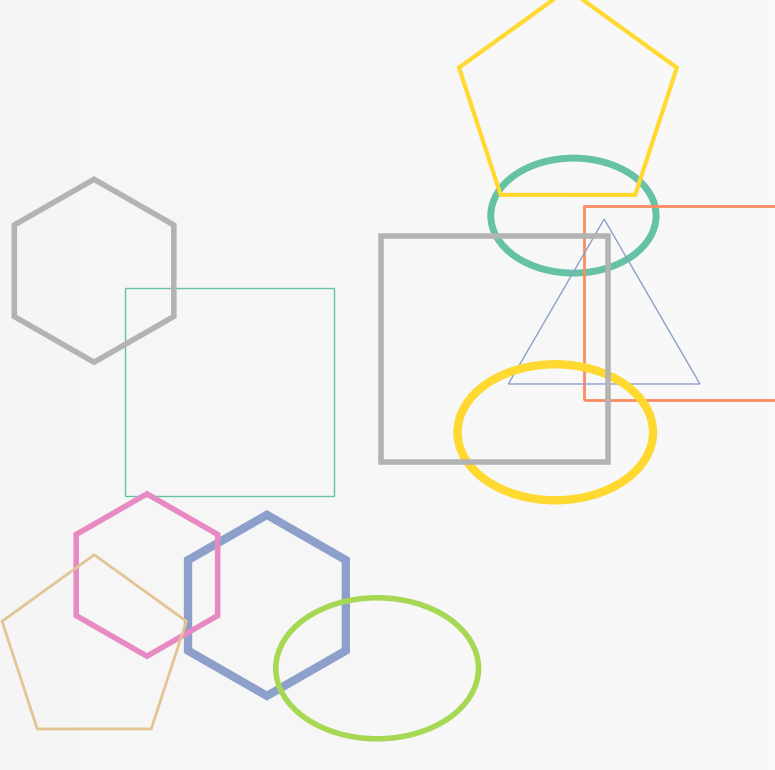[{"shape": "square", "thickness": 0.5, "radius": 0.67, "center": [0.296, 0.491]}, {"shape": "oval", "thickness": 2.5, "radius": 0.53, "center": [0.74, 0.72]}, {"shape": "square", "thickness": 1, "radius": 0.63, "center": [0.879, 0.607]}, {"shape": "triangle", "thickness": 0.5, "radius": 0.71, "center": [0.78, 0.573]}, {"shape": "hexagon", "thickness": 3, "radius": 0.59, "center": [0.344, 0.214]}, {"shape": "hexagon", "thickness": 2, "radius": 0.53, "center": [0.19, 0.253]}, {"shape": "oval", "thickness": 2, "radius": 0.65, "center": [0.487, 0.132]}, {"shape": "oval", "thickness": 3, "radius": 0.63, "center": [0.716, 0.439]}, {"shape": "pentagon", "thickness": 1.5, "radius": 0.74, "center": [0.733, 0.866]}, {"shape": "pentagon", "thickness": 1, "radius": 0.63, "center": [0.122, 0.154]}, {"shape": "square", "thickness": 2, "radius": 0.73, "center": [0.638, 0.547]}, {"shape": "hexagon", "thickness": 2, "radius": 0.59, "center": [0.121, 0.648]}]